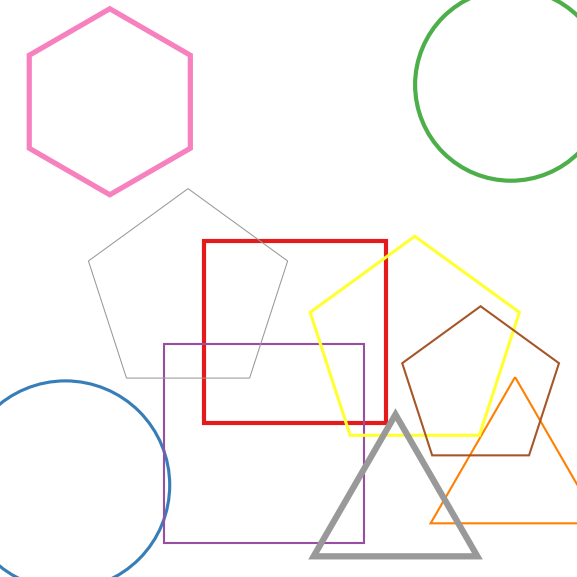[{"shape": "square", "thickness": 2, "radius": 0.79, "center": [0.51, 0.425]}, {"shape": "circle", "thickness": 1.5, "radius": 0.9, "center": [0.113, 0.159]}, {"shape": "circle", "thickness": 2, "radius": 0.83, "center": [0.885, 0.852]}, {"shape": "square", "thickness": 1, "radius": 0.86, "center": [0.458, 0.231]}, {"shape": "triangle", "thickness": 1, "radius": 0.84, "center": [0.892, 0.177]}, {"shape": "pentagon", "thickness": 1.5, "radius": 0.95, "center": [0.718, 0.399]}, {"shape": "pentagon", "thickness": 1, "radius": 0.71, "center": [0.832, 0.326]}, {"shape": "hexagon", "thickness": 2.5, "radius": 0.81, "center": [0.19, 0.823]}, {"shape": "triangle", "thickness": 3, "radius": 0.82, "center": [0.685, 0.118]}, {"shape": "pentagon", "thickness": 0.5, "radius": 0.91, "center": [0.326, 0.491]}]